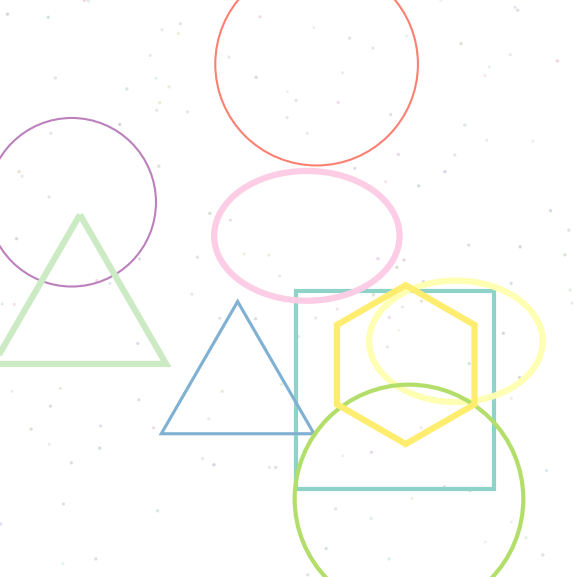[{"shape": "square", "thickness": 2, "radius": 0.86, "center": [0.684, 0.324]}, {"shape": "oval", "thickness": 3, "radius": 0.75, "center": [0.789, 0.408]}, {"shape": "circle", "thickness": 1, "radius": 0.88, "center": [0.548, 0.888]}, {"shape": "triangle", "thickness": 1.5, "radius": 0.76, "center": [0.412, 0.324]}, {"shape": "circle", "thickness": 2, "radius": 0.99, "center": [0.708, 0.135]}, {"shape": "oval", "thickness": 3, "radius": 0.8, "center": [0.531, 0.591]}, {"shape": "circle", "thickness": 1, "radius": 0.73, "center": [0.124, 0.649]}, {"shape": "triangle", "thickness": 3, "radius": 0.86, "center": [0.138, 0.455]}, {"shape": "hexagon", "thickness": 3, "radius": 0.69, "center": [0.703, 0.368]}]